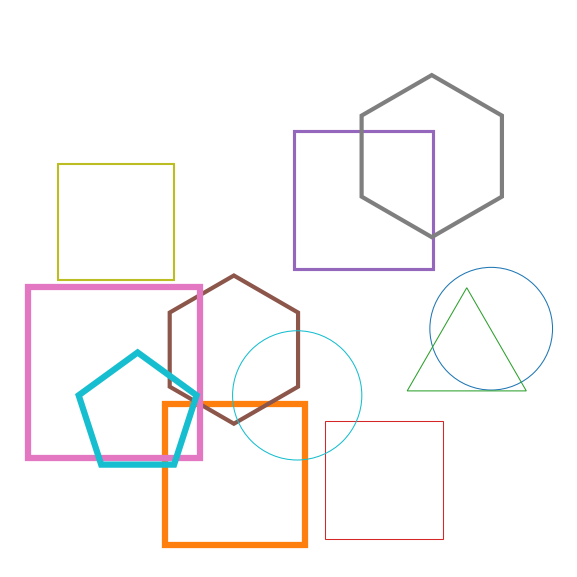[{"shape": "circle", "thickness": 0.5, "radius": 0.53, "center": [0.851, 0.43]}, {"shape": "square", "thickness": 3, "radius": 0.61, "center": [0.407, 0.177]}, {"shape": "triangle", "thickness": 0.5, "radius": 0.6, "center": [0.808, 0.382]}, {"shape": "square", "thickness": 0.5, "radius": 0.51, "center": [0.665, 0.168]}, {"shape": "square", "thickness": 1.5, "radius": 0.6, "center": [0.63, 0.653]}, {"shape": "hexagon", "thickness": 2, "radius": 0.64, "center": [0.405, 0.394]}, {"shape": "square", "thickness": 3, "radius": 0.74, "center": [0.197, 0.355]}, {"shape": "hexagon", "thickness": 2, "radius": 0.7, "center": [0.748, 0.729]}, {"shape": "square", "thickness": 1, "radius": 0.5, "center": [0.201, 0.614]}, {"shape": "circle", "thickness": 0.5, "radius": 0.56, "center": [0.515, 0.314]}, {"shape": "pentagon", "thickness": 3, "radius": 0.54, "center": [0.238, 0.281]}]